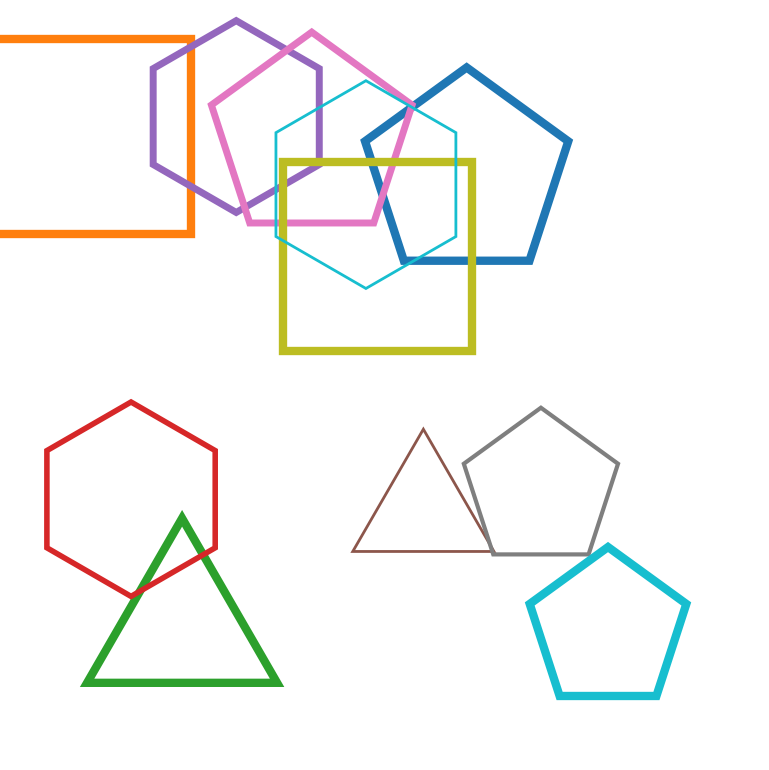[{"shape": "pentagon", "thickness": 3, "radius": 0.69, "center": [0.606, 0.774]}, {"shape": "square", "thickness": 3, "radius": 0.63, "center": [0.121, 0.823]}, {"shape": "triangle", "thickness": 3, "radius": 0.71, "center": [0.236, 0.184]}, {"shape": "hexagon", "thickness": 2, "radius": 0.63, "center": [0.17, 0.352]}, {"shape": "hexagon", "thickness": 2.5, "radius": 0.62, "center": [0.307, 0.849]}, {"shape": "triangle", "thickness": 1, "radius": 0.53, "center": [0.55, 0.337]}, {"shape": "pentagon", "thickness": 2.5, "radius": 0.69, "center": [0.405, 0.821]}, {"shape": "pentagon", "thickness": 1.5, "radius": 0.53, "center": [0.702, 0.365]}, {"shape": "square", "thickness": 3, "radius": 0.61, "center": [0.49, 0.667]}, {"shape": "hexagon", "thickness": 1, "radius": 0.67, "center": [0.475, 0.76]}, {"shape": "pentagon", "thickness": 3, "radius": 0.53, "center": [0.79, 0.183]}]